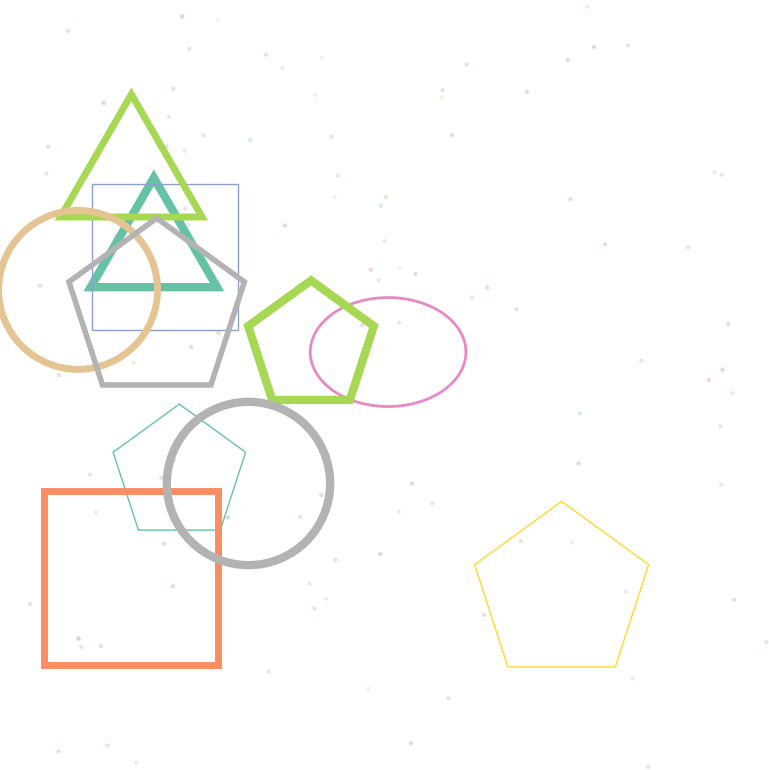[{"shape": "triangle", "thickness": 3, "radius": 0.47, "center": [0.2, 0.674]}, {"shape": "pentagon", "thickness": 0.5, "radius": 0.45, "center": [0.233, 0.385]}, {"shape": "square", "thickness": 2.5, "radius": 0.56, "center": [0.17, 0.25]}, {"shape": "square", "thickness": 0.5, "radius": 0.47, "center": [0.215, 0.666]}, {"shape": "oval", "thickness": 1, "radius": 0.51, "center": [0.504, 0.543]}, {"shape": "pentagon", "thickness": 3, "radius": 0.43, "center": [0.404, 0.55]}, {"shape": "triangle", "thickness": 2.5, "radius": 0.53, "center": [0.171, 0.771]}, {"shape": "pentagon", "thickness": 0.5, "radius": 0.59, "center": [0.729, 0.23]}, {"shape": "circle", "thickness": 2.5, "radius": 0.52, "center": [0.101, 0.624]}, {"shape": "pentagon", "thickness": 2, "radius": 0.6, "center": [0.203, 0.597]}, {"shape": "circle", "thickness": 3, "radius": 0.53, "center": [0.323, 0.372]}]